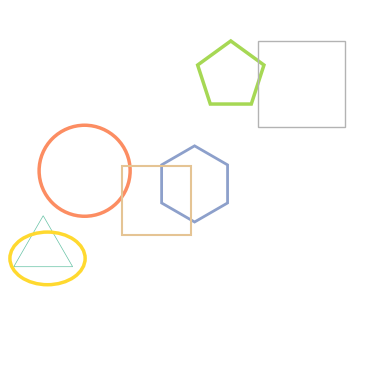[{"shape": "triangle", "thickness": 0.5, "radius": 0.44, "center": [0.112, 0.351]}, {"shape": "circle", "thickness": 2.5, "radius": 0.59, "center": [0.22, 0.556]}, {"shape": "hexagon", "thickness": 2, "radius": 0.49, "center": [0.505, 0.522]}, {"shape": "pentagon", "thickness": 2.5, "radius": 0.45, "center": [0.599, 0.803]}, {"shape": "oval", "thickness": 2.5, "radius": 0.49, "center": [0.123, 0.329]}, {"shape": "square", "thickness": 1.5, "radius": 0.45, "center": [0.407, 0.479]}, {"shape": "square", "thickness": 1, "radius": 0.56, "center": [0.783, 0.782]}]